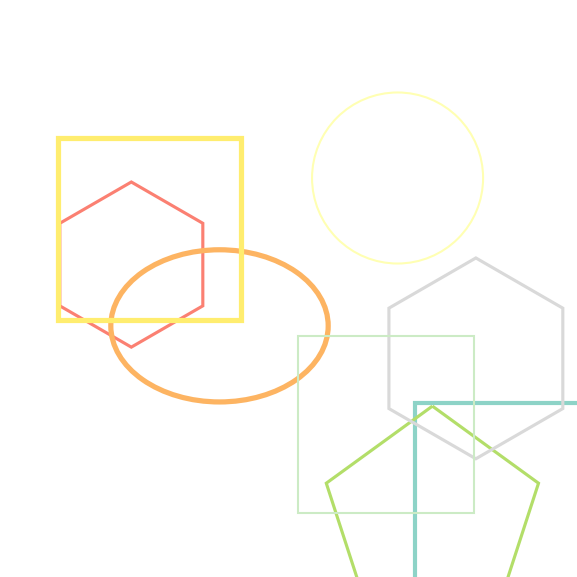[{"shape": "square", "thickness": 2, "radius": 0.89, "center": [0.895, 0.124]}, {"shape": "circle", "thickness": 1, "radius": 0.74, "center": [0.688, 0.691]}, {"shape": "hexagon", "thickness": 1.5, "radius": 0.71, "center": [0.227, 0.541]}, {"shape": "oval", "thickness": 2.5, "radius": 0.94, "center": [0.38, 0.435]}, {"shape": "pentagon", "thickness": 1.5, "radius": 0.97, "center": [0.749, 0.103]}, {"shape": "hexagon", "thickness": 1.5, "radius": 0.87, "center": [0.824, 0.379]}, {"shape": "square", "thickness": 1, "radius": 0.77, "center": [0.668, 0.264]}, {"shape": "square", "thickness": 2.5, "radius": 0.79, "center": [0.258, 0.602]}]